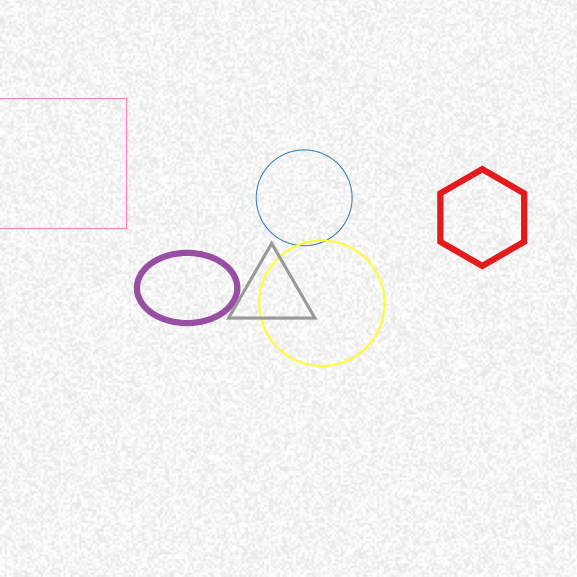[{"shape": "hexagon", "thickness": 3, "radius": 0.42, "center": [0.835, 0.622]}, {"shape": "circle", "thickness": 0.5, "radius": 0.42, "center": [0.527, 0.657]}, {"shape": "oval", "thickness": 3, "radius": 0.43, "center": [0.324, 0.5]}, {"shape": "circle", "thickness": 1, "radius": 0.54, "center": [0.557, 0.474]}, {"shape": "square", "thickness": 0.5, "radius": 0.56, "center": [0.106, 0.716]}, {"shape": "triangle", "thickness": 1.5, "radius": 0.43, "center": [0.47, 0.492]}]